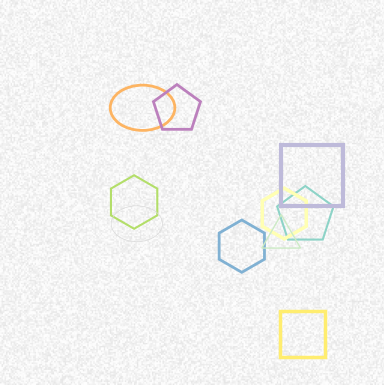[{"shape": "pentagon", "thickness": 1.5, "radius": 0.38, "center": [0.793, 0.44]}, {"shape": "hexagon", "thickness": 2.5, "radius": 0.33, "center": [0.738, 0.445]}, {"shape": "square", "thickness": 3, "radius": 0.4, "center": [0.81, 0.544]}, {"shape": "hexagon", "thickness": 2, "radius": 0.34, "center": [0.628, 0.361]}, {"shape": "oval", "thickness": 2, "radius": 0.42, "center": [0.37, 0.72]}, {"shape": "hexagon", "thickness": 1.5, "radius": 0.35, "center": [0.348, 0.475]}, {"shape": "oval", "thickness": 0.5, "radius": 0.33, "center": [0.355, 0.419]}, {"shape": "pentagon", "thickness": 2, "radius": 0.32, "center": [0.46, 0.716]}, {"shape": "triangle", "thickness": 1, "radius": 0.29, "center": [0.73, 0.385]}, {"shape": "square", "thickness": 2.5, "radius": 0.3, "center": [0.786, 0.133]}]